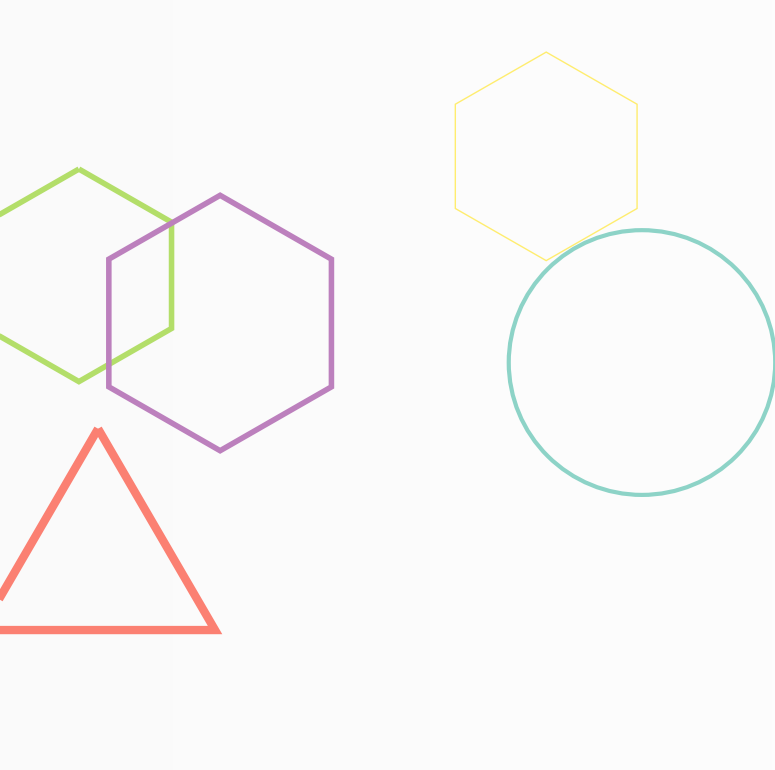[{"shape": "circle", "thickness": 1.5, "radius": 0.86, "center": [0.828, 0.529]}, {"shape": "triangle", "thickness": 3, "radius": 0.87, "center": [0.127, 0.269]}, {"shape": "hexagon", "thickness": 2, "radius": 0.69, "center": [0.102, 0.642]}, {"shape": "hexagon", "thickness": 2, "radius": 0.83, "center": [0.284, 0.581]}, {"shape": "hexagon", "thickness": 0.5, "radius": 0.68, "center": [0.705, 0.797]}]